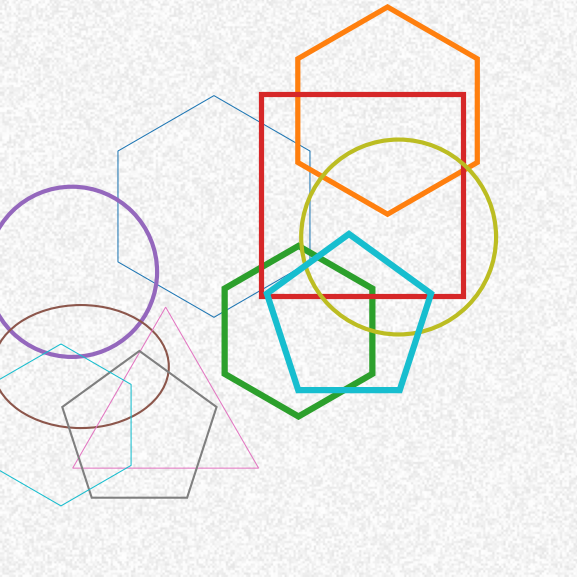[{"shape": "hexagon", "thickness": 0.5, "radius": 0.96, "center": [0.37, 0.642]}, {"shape": "hexagon", "thickness": 2.5, "radius": 0.9, "center": [0.671, 0.808]}, {"shape": "hexagon", "thickness": 3, "radius": 0.74, "center": [0.517, 0.426]}, {"shape": "square", "thickness": 2.5, "radius": 0.87, "center": [0.627, 0.661]}, {"shape": "circle", "thickness": 2, "radius": 0.74, "center": [0.125, 0.528]}, {"shape": "oval", "thickness": 1, "radius": 0.76, "center": [0.14, 0.364]}, {"shape": "triangle", "thickness": 0.5, "radius": 0.93, "center": [0.287, 0.281]}, {"shape": "pentagon", "thickness": 1, "radius": 0.7, "center": [0.241, 0.251]}, {"shape": "circle", "thickness": 2, "radius": 0.84, "center": [0.69, 0.589]}, {"shape": "hexagon", "thickness": 0.5, "radius": 0.7, "center": [0.106, 0.263]}, {"shape": "pentagon", "thickness": 3, "radius": 0.75, "center": [0.604, 0.445]}]